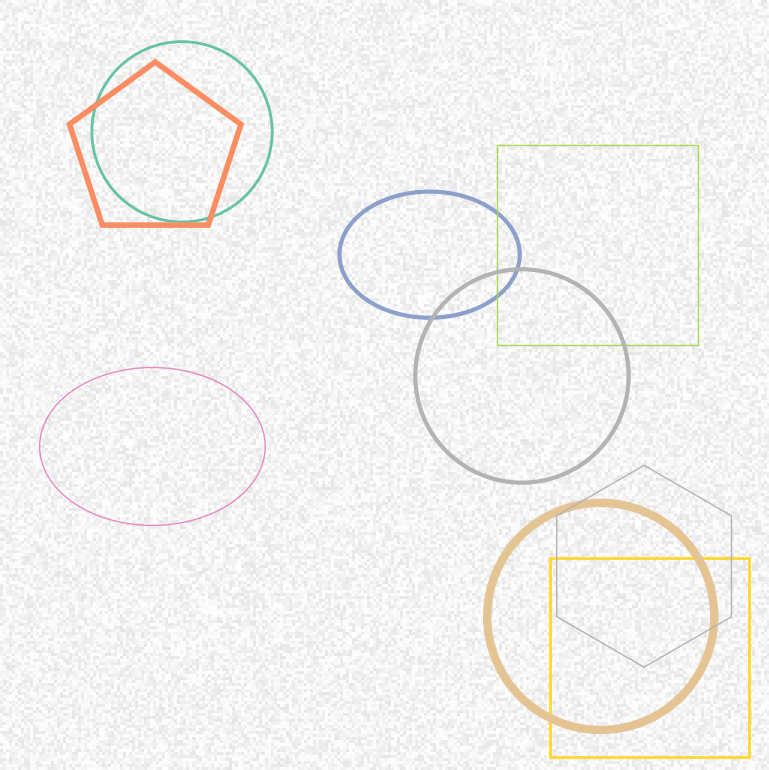[{"shape": "circle", "thickness": 1, "radius": 0.59, "center": [0.236, 0.829]}, {"shape": "pentagon", "thickness": 2, "radius": 0.59, "center": [0.202, 0.802]}, {"shape": "oval", "thickness": 1.5, "radius": 0.59, "center": [0.558, 0.669]}, {"shape": "oval", "thickness": 0.5, "radius": 0.73, "center": [0.198, 0.42]}, {"shape": "square", "thickness": 0.5, "radius": 0.65, "center": [0.776, 0.682]}, {"shape": "square", "thickness": 1, "radius": 0.65, "center": [0.843, 0.146]}, {"shape": "circle", "thickness": 3, "radius": 0.74, "center": [0.78, 0.199]}, {"shape": "hexagon", "thickness": 0.5, "radius": 0.66, "center": [0.836, 0.265]}, {"shape": "circle", "thickness": 1.5, "radius": 0.69, "center": [0.678, 0.512]}]